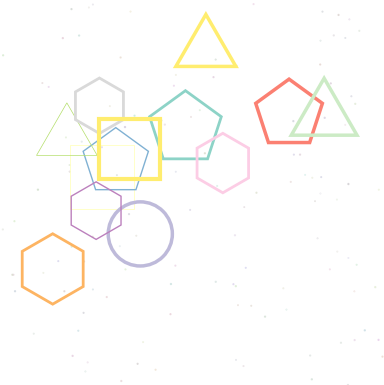[{"shape": "pentagon", "thickness": 2, "radius": 0.49, "center": [0.482, 0.667]}, {"shape": "square", "thickness": 0.5, "radius": 0.41, "center": [0.266, 0.539]}, {"shape": "circle", "thickness": 2.5, "radius": 0.42, "center": [0.364, 0.392]}, {"shape": "pentagon", "thickness": 2.5, "radius": 0.46, "center": [0.751, 0.703]}, {"shape": "pentagon", "thickness": 1, "radius": 0.45, "center": [0.301, 0.579]}, {"shape": "hexagon", "thickness": 2, "radius": 0.46, "center": [0.137, 0.301]}, {"shape": "triangle", "thickness": 0.5, "radius": 0.46, "center": [0.174, 0.642]}, {"shape": "hexagon", "thickness": 2, "radius": 0.39, "center": [0.579, 0.577]}, {"shape": "hexagon", "thickness": 2, "radius": 0.36, "center": [0.258, 0.725]}, {"shape": "hexagon", "thickness": 1, "radius": 0.37, "center": [0.25, 0.453]}, {"shape": "triangle", "thickness": 2.5, "radius": 0.49, "center": [0.842, 0.698]}, {"shape": "square", "thickness": 3, "radius": 0.39, "center": [0.336, 0.614]}, {"shape": "triangle", "thickness": 2.5, "radius": 0.45, "center": [0.535, 0.872]}]